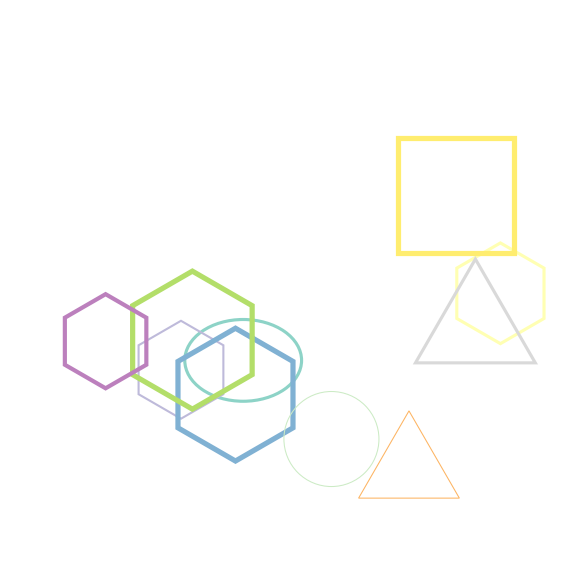[{"shape": "oval", "thickness": 1.5, "radius": 0.51, "center": [0.421, 0.375]}, {"shape": "hexagon", "thickness": 1.5, "radius": 0.44, "center": [0.867, 0.491]}, {"shape": "hexagon", "thickness": 1, "radius": 0.42, "center": [0.313, 0.359]}, {"shape": "hexagon", "thickness": 2.5, "radius": 0.57, "center": [0.408, 0.316]}, {"shape": "triangle", "thickness": 0.5, "radius": 0.5, "center": [0.708, 0.187]}, {"shape": "hexagon", "thickness": 2.5, "radius": 0.6, "center": [0.333, 0.41]}, {"shape": "triangle", "thickness": 1.5, "radius": 0.6, "center": [0.823, 0.431]}, {"shape": "hexagon", "thickness": 2, "radius": 0.41, "center": [0.183, 0.408]}, {"shape": "circle", "thickness": 0.5, "radius": 0.41, "center": [0.574, 0.239]}, {"shape": "square", "thickness": 2.5, "radius": 0.5, "center": [0.79, 0.661]}]